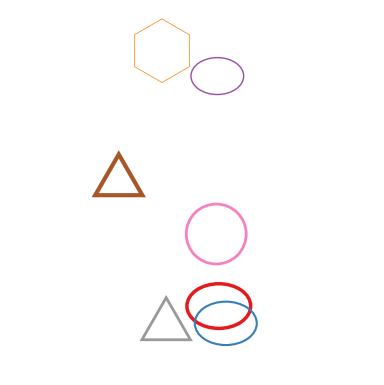[{"shape": "oval", "thickness": 2.5, "radius": 0.41, "center": [0.568, 0.205]}, {"shape": "oval", "thickness": 1.5, "radius": 0.4, "center": [0.586, 0.16]}, {"shape": "oval", "thickness": 1, "radius": 0.34, "center": [0.564, 0.802]}, {"shape": "hexagon", "thickness": 0.5, "radius": 0.41, "center": [0.421, 0.868]}, {"shape": "triangle", "thickness": 3, "radius": 0.35, "center": [0.308, 0.528]}, {"shape": "circle", "thickness": 2, "radius": 0.39, "center": [0.562, 0.392]}, {"shape": "triangle", "thickness": 2, "radius": 0.36, "center": [0.432, 0.154]}]